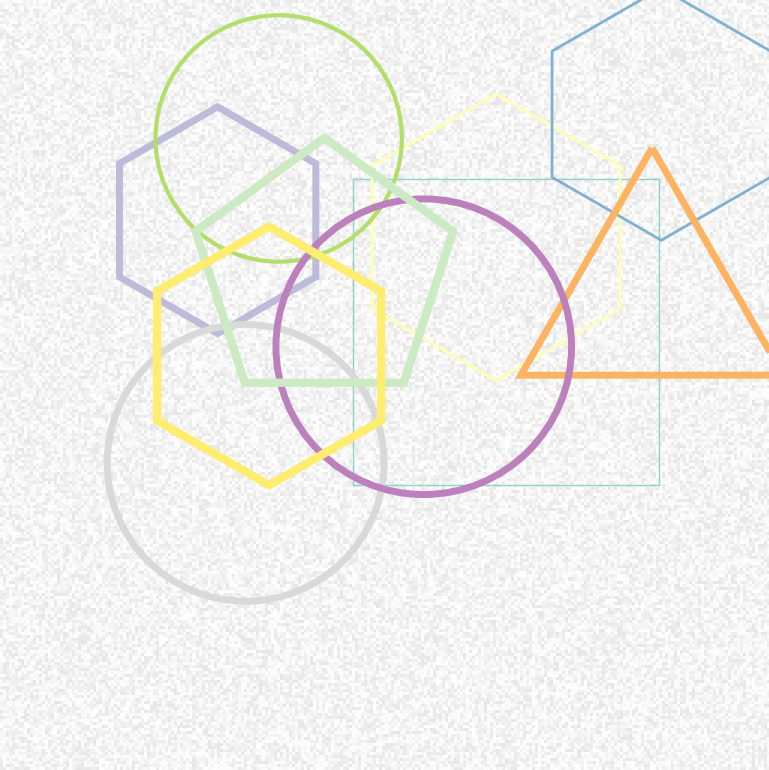[{"shape": "square", "thickness": 0.5, "radius": 0.99, "center": [0.657, 0.568]}, {"shape": "hexagon", "thickness": 1, "radius": 0.93, "center": [0.644, 0.692]}, {"shape": "hexagon", "thickness": 2.5, "radius": 0.74, "center": [0.283, 0.714]}, {"shape": "hexagon", "thickness": 1, "radius": 0.82, "center": [0.859, 0.852]}, {"shape": "triangle", "thickness": 2.5, "radius": 0.98, "center": [0.847, 0.611]}, {"shape": "circle", "thickness": 1.5, "radius": 0.8, "center": [0.362, 0.82]}, {"shape": "circle", "thickness": 2.5, "radius": 0.9, "center": [0.319, 0.399]}, {"shape": "circle", "thickness": 2.5, "radius": 0.96, "center": [0.55, 0.55]}, {"shape": "pentagon", "thickness": 3, "radius": 0.88, "center": [0.421, 0.645]}, {"shape": "hexagon", "thickness": 3, "radius": 0.84, "center": [0.35, 0.538]}]